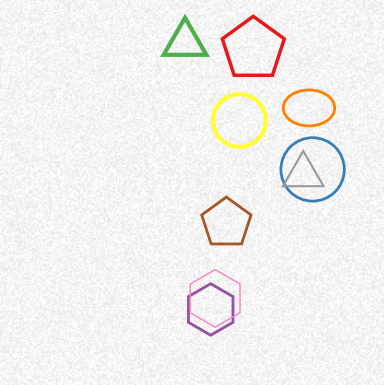[{"shape": "pentagon", "thickness": 2.5, "radius": 0.42, "center": [0.658, 0.873]}, {"shape": "circle", "thickness": 2, "radius": 0.41, "center": [0.812, 0.56]}, {"shape": "triangle", "thickness": 3, "radius": 0.32, "center": [0.481, 0.89]}, {"shape": "hexagon", "thickness": 2, "radius": 0.33, "center": [0.547, 0.196]}, {"shape": "oval", "thickness": 2, "radius": 0.33, "center": [0.803, 0.72]}, {"shape": "circle", "thickness": 3, "radius": 0.34, "center": [0.622, 0.687]}, {"shape": "pentagon", "thickness": 2, "radius": 0.34, "center": [0.588, 0.421]}, {"shape": "hexagon", "thickness": 1, "radius": 0.37, "center": [0.559, 0.225]}, {"shape": "triangle", "thickness": 1.5, "radius": 0.3, "center": [0.788, 0.547]}]